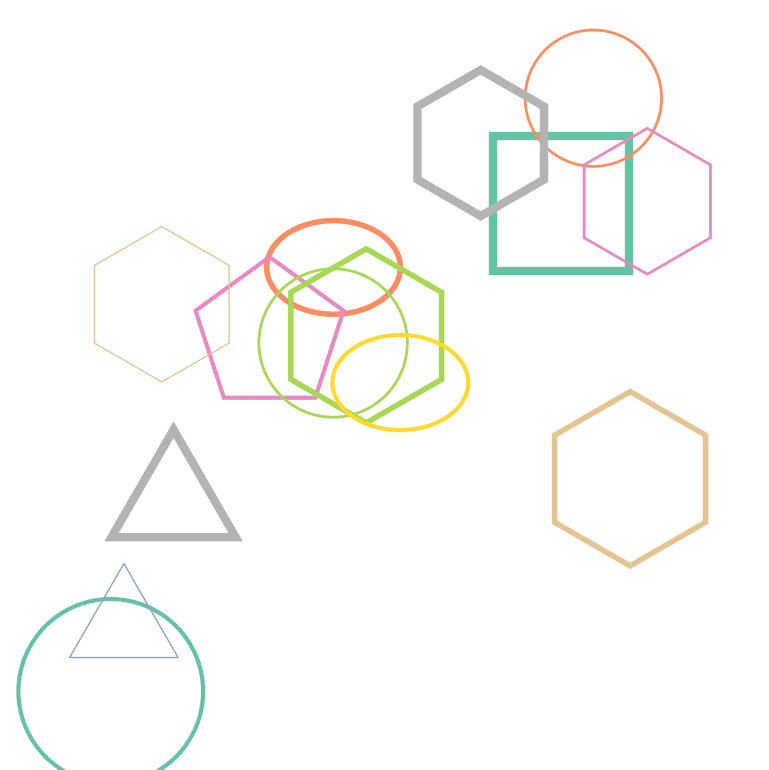[{"shape": "circle", "thickness": 1.5, "radius": 0.6, "center": [0.144, 0.102]}, {"shape": "square", "thickness": 3, "radius": 0.44, "center": [0.728, 0.736]}, {"shape": "oval", "thickness": 2, "radius": 0.43, "center": [0.433, 0.653]}, {"shape": "circle", "thickness": 1, "radius": 0.44, "center": [0.771, 0.872]}, {"shape": "triangle", "thickness": 0.5, "radius": 0.41, "center": [0.161, 0.187]}, {"shape": "pentagon", "thickness": 1.5, "radius": 0.51, "center": [0.35, 0.565]}, {"shape": "hexagon", "thickness": 1, "radius": 0.47, "center": [0.841, 0.739]}, {"shape": "circle", "thickness": 1, "radius": 0.48, "center": [0.433, 0.555]}, {"shape": "hexagon", "thickness": 2, "radius": 0.57, "center": [0.476, 0.564]}, {"shape": "oval", "thickness": 1.5, "radius": 0.44, "center": [0.52, 0.503]}, {"shape": "hexagon", "thickness": 2, "radius": 0.57, "center": [0.818, 0.378]}, {"shape": "hexagon", "thickness": 0.5, "radius": 0.5, "center": [0.21, 0.605]}, {"shape": "triangle", "thickness": 3, "radius": 0.47, "center": [0.225, 0.349]}, {"shape": "hexagon", "thickness": 3, "radius": 0.47, "center": [0.624, 0.814]}]